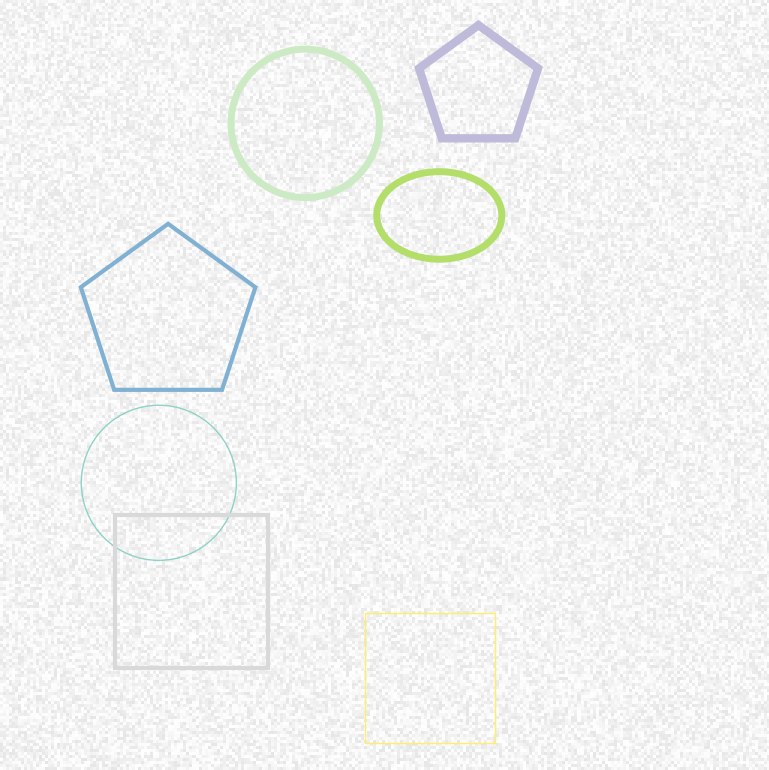[{"shape": "circle", "thickness": 0.5, "radius": 0.5, "center": [0.206, 0.373]}, {"shape": "pentagon", "thickness": 3, "radius": 0.41, "center": [0.621, 0.886]}, {"shape": "pentagon", "thickness": 1.5, "radius": 0.6, "center": [0.218, 0.59]}, {"shape": "oval", "thickness": 2.5, "radius": 0.41, "center": [0.571, 0.72]}, {"shape": "square", "thickness": 1.5, "radius": 0.5, "center": [0.249, 0.232]}, {"shape": "circle", "thickness": 2.5, "radius": 0.48, "center": [0.396, 0.84]}, {"shape": "square", "thickness": 0.5, "radius": 0.42, "center": [0.558, 0.12]}]